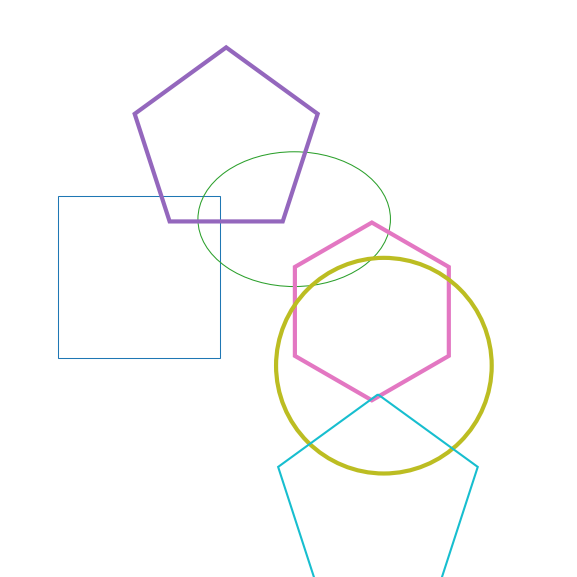[{"shape": "square", "thickness": 0.5, "radius": 0.7, "center": [0.24, 0.519]}, {"shape": "oval", "thickness": 0.5, "radius": 0.83, "center": [0.509, 0.62]}, {"shape": "pentagon", "thickness": 2, "radius": 0.83, "center": [0.392, 0.75]}, {"shape": "hexagon", "thickness": 2, "radius": 0.77, "center": [0.644, 0.46]}, {"shape": "circle", "thickness": 2, "radius": 0.93, "center": [0.665, 0.366]}, {"shape": "pentagon", "thickness": 1, "radius": 0.91, "center": [0.654, 0.134]}]